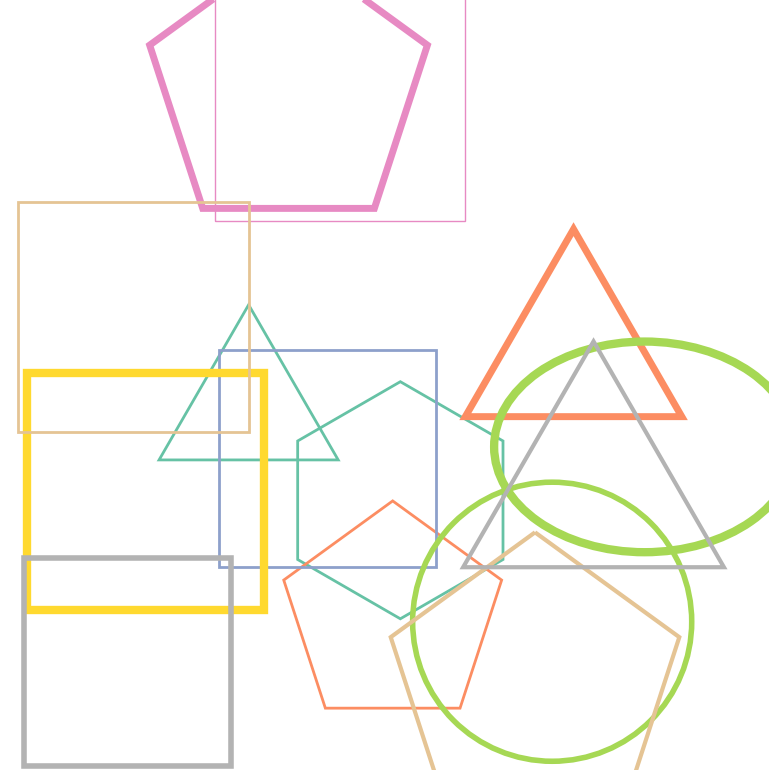[{"shape": "triangle", "thickness": 1, "radius": 0.67, "center": [0.323, 0.47]}, {"shape": "hexagon", "thickness": 1, "radius": 0.77, "center": [0.52, 0.35]}, {"shape": "triangle", "thickness": 2.5, "radius": 0.81, "center": [0.745, 0.54]}, {"shape": "pentagon", "thickness": 1, "radius": 0.74, "center": [0.51, 0.201]}, {"shape": "square", "thickness": 1, "radius": 0.7, "center": [0.425, 0.405]}, {"shape": "square", "thickness": 0.5, "radius": 0.81, "center": [0.441, 0.876]}, {"shape": "pentagon", "thickness": 2.5, "radius": 0.95, "center": [0.375, 0.883]}, {"shape": "circle", "thickness": 2, "radius": 0.91, "center": [0.717, 0.193]}, {"shape": "oval", "thickness": 3, "radius": 0.98, "center": [0.837, 0.42]}, {"shape": "square", "thickness": 3, "radius": 0.77, "center": [0.189, 0.361]}, {"shape": "square", "thickness": 1, "radius": 0.75, "center": [0.173, 0.589]}, {"shape": "pentagon", "thickness": 1.5, "radius": 0.99, "center": [0.695, 0.112]}, {"shape": "square", "thickness": 2, "radius": 0.67, "center": [0.166, 0.14]}, {"shape": "triangle", "thickness": 1.5, "radius": 0.98, "center": [0.771, 0.361]}]